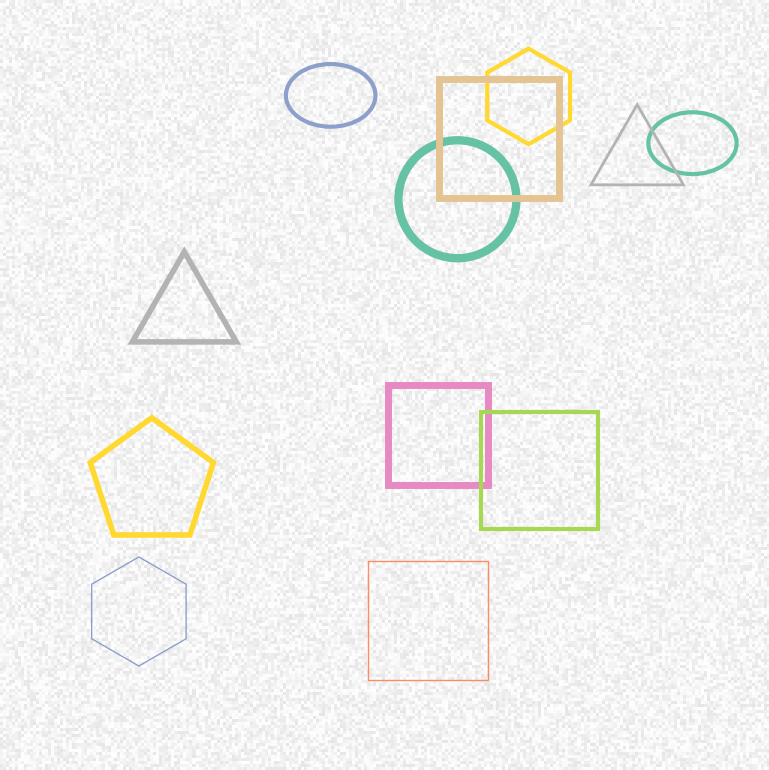[{"shape": "circle", "thickness": 3, "radius": 0.38, "center": [0.594, 0.741]}, {"shape": "oval", "thickness": 1.5, "radius": 0.29, "center": [0.899, 0.814]}, {"shape": "square", "thickness": 0.5, "radius": 0.39, "center": [0.556, 0.194]}, {"shape": "oval", "thickness": 1.5, "radius": 0.29, "center": [0.429, 0.876]}, {"shape": "hexagon", "thickness": 0.5, "radius": 0.35, "center": [0.18, 0.206]}, {"shape": "square", "thickness": 2.5, "radius": 0.32, "center": [0.569, 0.435]}, {"shape": "square", "thickness": 1.5, "radius": 0.38, "center": [0.701, 0.389]}, {"shape": "hexagon", "thickness": 1.5, "radius": 0.31, "center": [0.687, 0.875]}, {"shape": "pentagon", "thickness": 2, "radius": 0.42, "center": [0.197, 0.373]}, {"shape": "square", "thickness": 2.5, "radius": 0.39, "center": [0.648, 0.82]}, {"shape": "triangle", "thickness": 2, "radius": 0.39, "center": [0.239, 0.595]}, {"shape": "triangle", "thickness": 1, "radius": 0.35, "center": [0.828, 0.795]}]